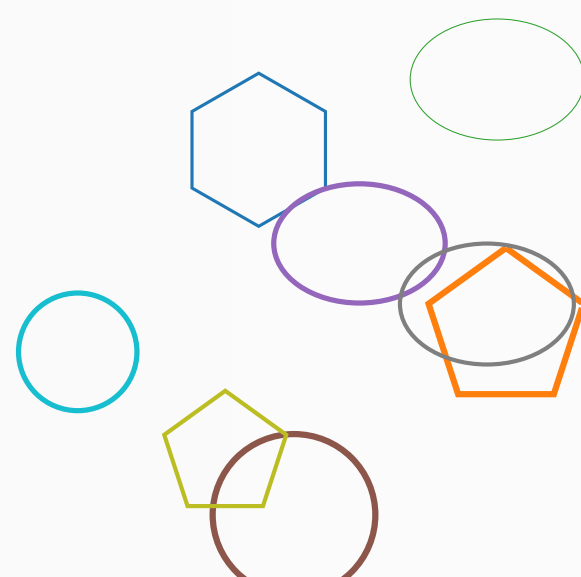[{"shape": "hexagon", "thickness": 1.5, "radius": 0.66, "center": [0.445, 0.74]}, {"shape": "pentagon", "thickness": 3, "radius": 0.7, "center": [0.87, 0.43]}, {"shape": "oval", "thickness": 0.5, "radius": 0.75, "center": [0.855, 0.861]}, {"shape": "oval", "thickness": 2.5, "radius": 0.74, "center": [0.618, 0.578]}, {"shape": "circle", "thickness": 3, "radius": 0.7, "center": [0.506, 0.108]}, {"shape": "oval", "thickness": 2, "radius": 0.75, "center": [0.838, 0.473]}, {"shape": "pentagon", "thickness": 2, "radius": 0.55, "center": [0.388, 0.212]}, {"shape": "circle", "thickness": 2.5, "radius": 0.51, "center": [0.134, 0.39]}]